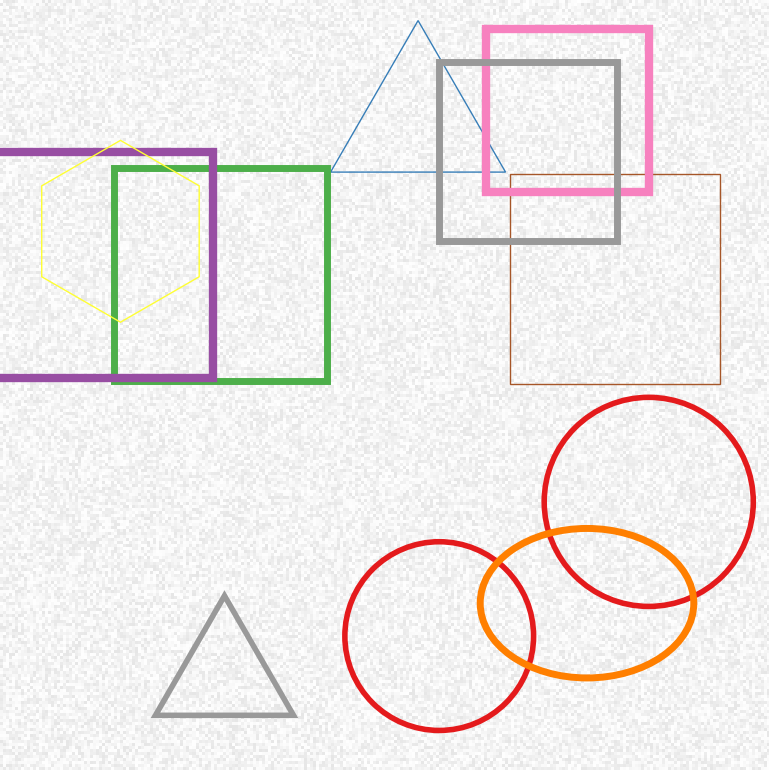[{"shape": "circle", "thickness": 2, "radius": 0.61, "center": [0.57, 0.174]}, {"shape": "circle", "thickness": 2, "radius": 0.68, "center": [0.843, 0.348]}, {"shape": "triangle", "thickness": 0.5, "radius": 0.66, "center": [0.543, 0.842]}, {"shape": "square", "thickness": 2.5, "radius": 0.69, "center": [0.287, 0.643]}, {"shape": "square", "thickness": 3, "radius": 0.73, "center": [0.13, 0.656]}, {"shape": "oval", "thickness": 2.5, "radius": 0.69, "center": [0.762, 0.217]}, {"shape": "hexagon", "thickness": 0.5, "radius": 0.59, "center": [0.156, 0.7]}, {"shape": "square", "thickness": 0.5, "radius": 0.68, "center": [0.799, 0.638]}, {"shape": "square", "thickness": 3, "radius": 0.53, "center": [0.737, 0.856]}, {"shape": "square", "thickness": 2.5, "radius": 0.58, "center": [0.686, 0.803]}, {"shape": "triangle", "thickness": 2, "radius": 0.52, "center": [0.292, 0.123]}]